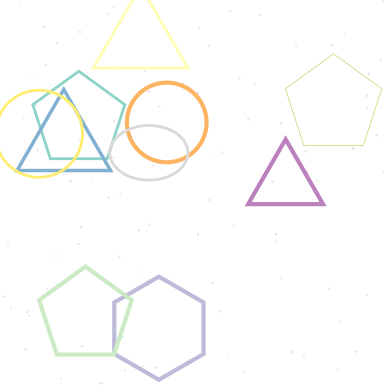[{"shape": "pentagon", "thickness": 2, "radius": 0.63, "center": [0.205, 0.689]}, {"shape": "triangle", "thickness": 2, "radius": 0.71, "center": [0.365, 0.894]}, {"shape": "hexagon", "thickness": 3, "radius": 0.67, "center": [0.413, 0.147]}, {"shape": "triangle", "thickness": 2.5, "radius": 0.7, "center": [0.166, 0.627]}, {"shape": "circle", "thickness": 3, "radius": 0.52, "center": [0.433, 0.682]}, {"shape": "pentagon", "thickness": 0.5, "radius": 0.66, "center": [0.866, 0.729]}, {"shape": "oval", "thickness": 2, "radius": 0.51, "center": [0.387, 0.603]}, {"shape": "triangle", "thickness": 3, "radius": 0.56, "center": [0.742, 0.526]}, {"shape": "pentagon", "thickness": 3, "radius": 0.63, "center": [0.222, 0.181]}, {"shape": "circle", "thickness": 2, "radius": 0.57, "center": [0.101, 0.653]}]